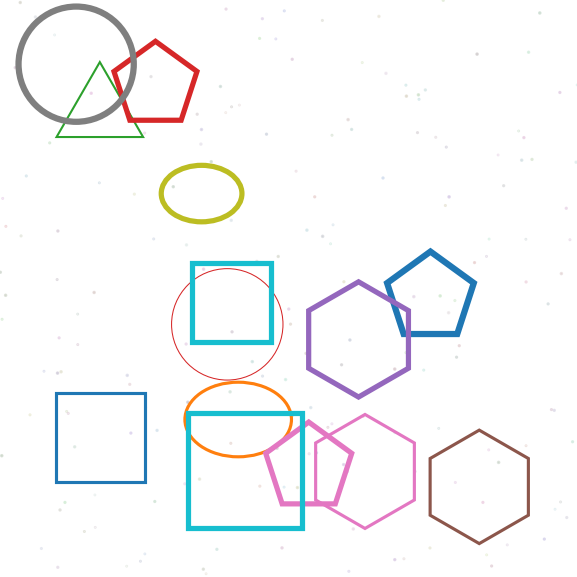[{"shape": "square", "thickness": 1.5, "radius": 0.38, "center": [0.174, 0.241]}, {"shape": "pentagon", "thickness": 3, "radius": 0.39, "center": [0.745, 0.485]}, {"shape": "oval", "thickness": 1.5, "radius": 0.46, "center": [0.412, 0.273]}, {"shape": "triangle", "thickness": 1, "radius": 0.43, "center": [0.173, 0.805]}, {"shape": "circle", "thickness": 0.5, "radius": 0.48, "center": [0.394, 0.437]}, {"shape": "pentagon", "thickness": 2.5, "radius": 0.38, "center": [0.269, 0.852]}, {"shape": "hexagon", "thickness": 2.5, "radius": 0.5, "center": [0.621, 0.411]}, {"shape": "hexagon", "thickness": 1.5, "radius": 0.49, "center": [0.83, 0.156]}, {"shape": "hexagon", "thickness": 1.5, "radius": 0.49, "center": [0.632, 0.183]}, {"shape": "pentagon", "thickness": 2.5, "radius": 0.39, "center": [0.535, 0.19]}, {"shape": "circle", "thickness": 3, "radius": 0.5, "center": [0.132, 0.888]}, {"shape": "oval", "thickness": 2.5, "radius": 0.35, "center": [0.349, 0.664]}, {"shape": "square", "thickness": 2.5, "radius": 0.34, "center": [0.4, 0.475]}, {"shape": "square", "thickness": 2.5, "radius": 0.5, "center": [0.424, 0.185]}]